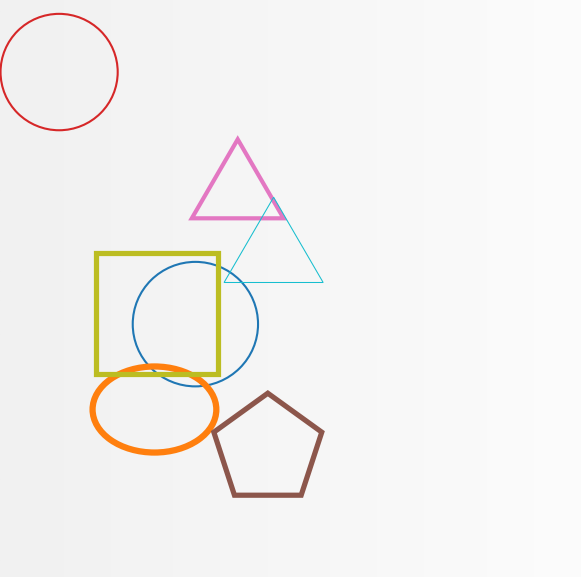[{"shape": "circle", "thickness": 1, "radius": 0.54, "center": [0.336, 0.438]}, {"shape": "oval", "thickness": 3, "radius": 0.53, "center": [0.266, 0.29]}, {"shape": "circle", "thickness": 1, "radius": 0.5, "center": [0.102, 0.874]}, {"shape": "pentagon", "thickness": 2.5, "radius": 0.49, "center": [0.461, 0.221]}, {"shape": "triangle", "thickness": 2, "radius": 0.46, "center": [0.409, 0.667]}, {"shape": "square", "thickness": 2.5, "radius": 0.52, "center": [0.271, 0.457]}, {"shape": "triangle", "thickness": 0.5, "radius": 0.49, "center": [0.471, 0.559]}]